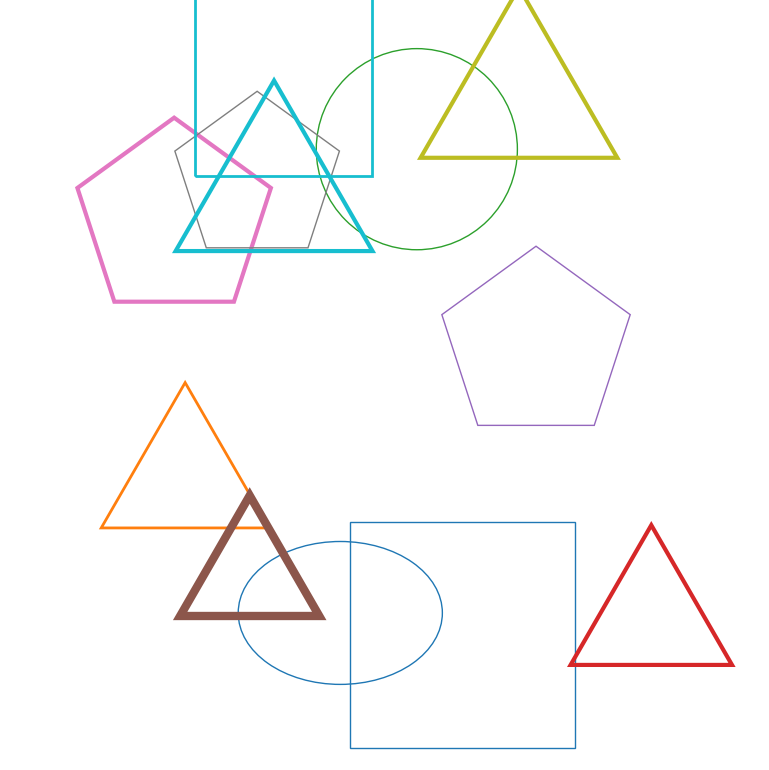[{"shape": "oval", "thickness": 0.5, "radius": 0.66, "center": [0.442, 0.204]}, {"shape": "square", "thickness": 0.5, "radius": 0.73, "center": [0.601, 0.175]}, {"shape": "triangle", "thickness": 1, "radius": 0.63, "center": [0.24, 0.377]}, {"shape": "circle", "thickness": 0.5, "radius": 0.65, "center": [0.541, 0.806]}, {"shape": "triangle", "thickness": 1.5, "radius": 0.61, "center": [0.846, 0.197]}, {"shape": "pentagon", "thickness": 0.5, "radius": 0.64, "center": [0.696, 0.552]}, {"shape": "triangle", "thickness": 3, "radius": 0.52, "center": [0.324, 0.252]}, {"shape": "pentagon", "thickness": 1.5, "radius": 0.66, "center": [0.226, 0.715]}, {"shape": "pentagon", "thickness": 0.5, "radius": 0.56, "center": [0.334, 0.769]}, {"shape": "triangle", "thickness": 1.5, "radius": 0.74, "center": [0.674, 0.869]}, {"shape": "square", "thickness": 1, "radius": 0.57, "center": [0.368, 0.887]}, {"shape": "triangle", "thickness": 1.5, "radius": 0.74, "center": [0.356, 0.748]}]